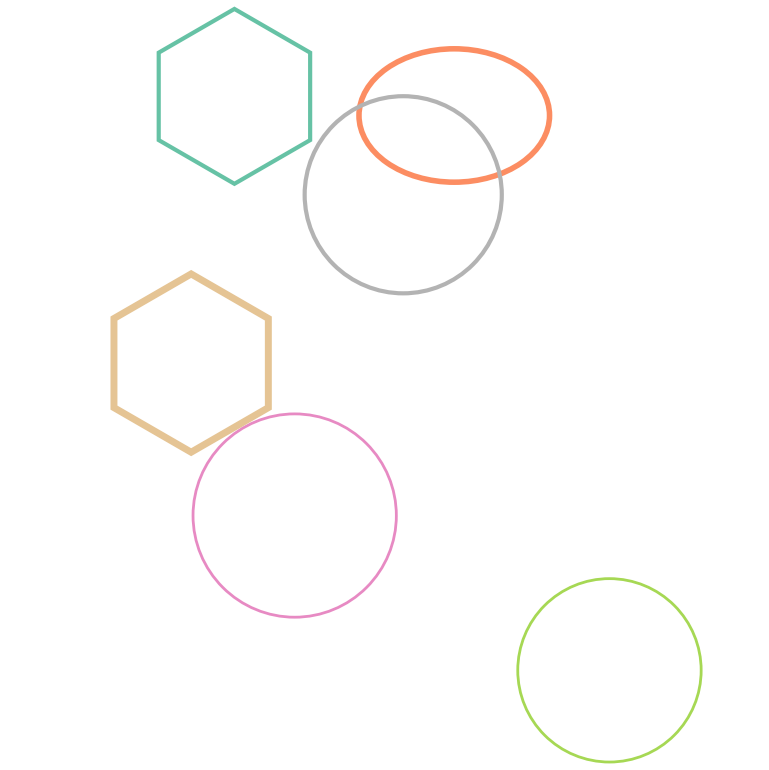[{"shape": "hexagon", "thickness": 1.5, "radius": 0.57, "center": [0.304, 0.875]}, {"shape": "oval", "thickness": 2, "radius": 0.62, "center": [0.59, 0.85]}, {"shape": "circle", "thickness": 1, "radius": 0.66, "center": [0.383, 0.33]}, {"shape": "circle", "thickness": 1, "radius": 0.6, "center": [0.792, 0.129]}, {"shape": "hexagon", "thickness": 2.5, "radius": 0.58, "center": [0.248, 0.528]}, {"shape": "circle", "thickness": 1.5, "radius": 0.64, "center": [0.524, 0.747]}]